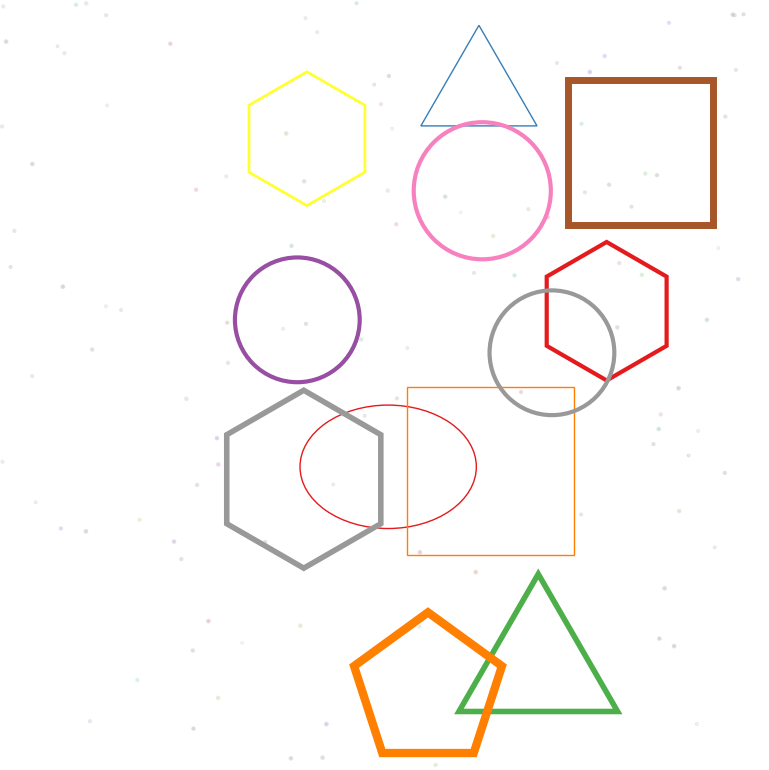[{"shape": "hexagon", "thickness": 1.5, "radius": 0.45, "center": [0.788, 0.596]}, {"shape": "oval", "thickness": 0.5, "radius": 0.57, "center": [0.504, 0.394]}, {"shape": "triangle", "thickness": 0.5, "radius": 0.44, "center": [0.622, 0.88]}, {"shape": "triangle", "thickness": 2, "radius": 0.59, "center": [0.699, 0.135]}, {"shape": "circle", "thickness": 1.5, "radius": 0.41, "center": [0.386, 0.585]}, {"shape": "pentagon", "thickness": 3, "radius": 0.5, "center": [0.556, 0.104]}, {"shape": "square", "thickness": 0.5, "radius": 0.54, "center": [0.637, 0.388]}, {"shape": "hexagon", "thickness": 1, "radius": 0.43, "center": [0.399, 0.82]}, {"shape": "square", "thickness": 2.5, "radius": 0.47, "center": [0.832, 0.802]}, {"shape": "circle", "thickness": 1.5, "radius": 0.45, "center": [0.626, 0.752]}, {"shape": "circle", "thickness": 1.5, "radius": 0.41, "center": [0.717, 0.542]}, {"shape": "hexagon", "thickness": 2, "radius": 0.58, "center": [0.395, 0.378]}]